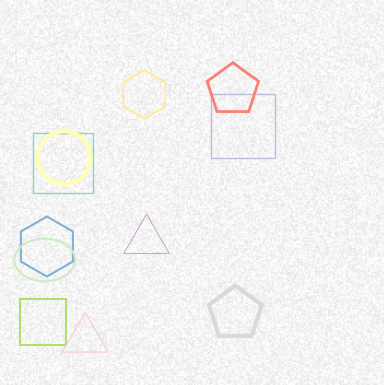[{"shape": "square", "thickness": 1, "radius": 0.39, "center": [0.163, 0.578]}, {"shape": "circle", "thickness": 3, "radius": 0.34, "center": [0.166, 0.59]}, {"shape": "square", "thickness": 1, "radius": 0.41, "center": [0.632, 0.672]}, {"shape": "pentagon", "thickness": 2, "radius": 0.35, "center": [0.605, 0.767]}, {"shape": "hexagon", "thickness": 1.5, "radius": 0.39, "center": [0.122, 0.36]}, {"shape": "square", "thickness": 1.5, "radius": 0.3, "center": [0.111, 0.164]}, {"shape": "triangle", "thickness": 1, "radius": 0.34, "center": [0.222, 0.12]}, {"shape": "pentagon", "thickness": 3, "radius": 0.36, "center": [0.611, 0.186]}, {"shape": "triangle", "thickness": 0.5, "radius": 0.34, "center": [0.381, 0.376]}, {"shape": "oval", "thickness": 1.5, "radius": 0.39, "center": [0.116, 0.325]}, {"shape": "hexagon", "thickness": 1, "radius": 0.31, "center": [0.375, 0.755]}]